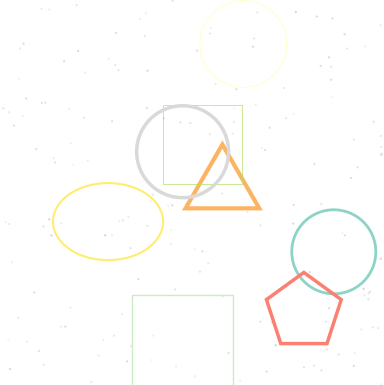[{"shape": "circle", "thickness": 2, "radius": 0.55, "center": [0.867, 0.346]}, {"shape": "circle", "thickness": 0.5, "radius": 0.56, "center": [0.632, 0.886]}, {"shape": "pentagon", "thickness": 2.5, "radius": 0.51, "center": [0.789, 0.19]}, {"shape": "triangle", "thickness": 3, "radius": 0.55, "center": [0.578, 0.514]}, {"shape": "square", "thickness": 0.5, "radius": 0.51, "center": [0.526, 0.625]}, {"shape": "circle", "thickness": 2.5, "radius": 0.6, "center": [0.474, 0.606]}, {"shape": "square", "thickness": 1, "radius": 0.66, "center": [0.474, 0.1]}, {"shape": "oval", "thickness": 1.5, "radius": 0.71, "center": [0.281, 0.424]}]